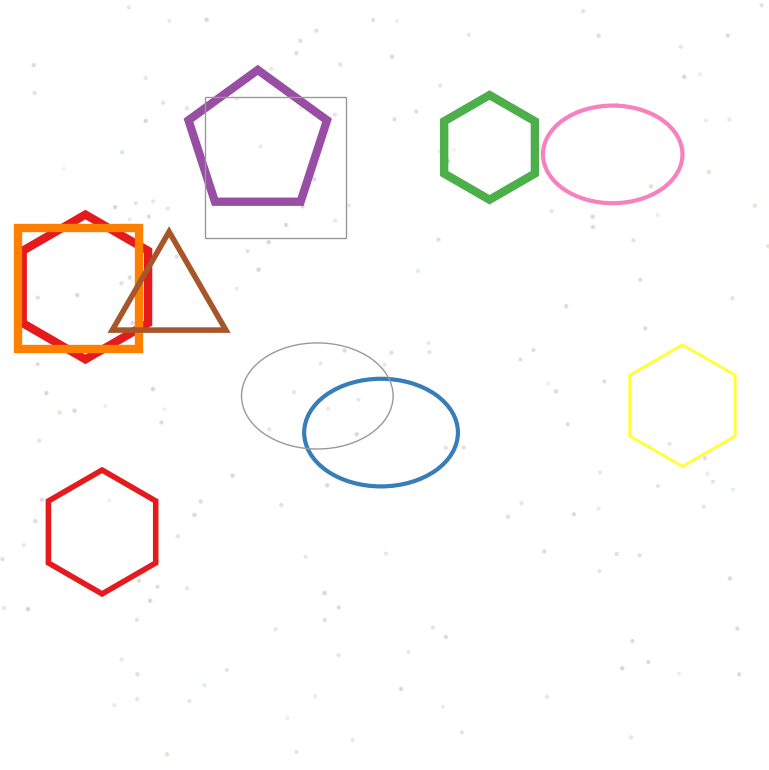[{"shape": "hexagon", "thickness": 2, "radius": 0.4, "center": [0.133, 0.309]}, {"shape": "hexagon", "thickness": 3, "radius": 0.47, "center": [0.111, 0.627]}, {"shape": "oval", "thickness": 1.5, "radius": 0.5, "center": [0.495, 0.438]}, {"shape": "hexagon", "thickness": 3, "radius": 0.34, "center": [0.636, 0.809]}, {"shape": "pentagon", "thickness": 3, "radius": 0.47, "center": [0.335, 0.815]}, {"shape": "square", "thickness": 3, "radius": 0.39, "center": [0.102, 0.625]}, {"shape": "hexagon", "thickness": 1, "radius": 0.4, "center": [0.886, 0.473]}, {"shape": "triangle", "thickness": 2, "radius": 0.43, "center": [0.22, 0.614]}, {"shape": "oval", "thickness": 1.5, "radius": 0.45, "center": [0.796, 0.799]}, {"shape": "oval", "thickness": 0.5, "radius": 0.49, "center": [0.412, 0.486]}, {"shape": "square", "thickness": 0.5, "radius": 0.46, "center": [0.358, 0.783]}]